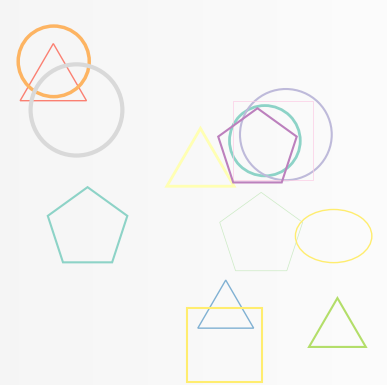[{"shape": "circle", "thickness": 2, "radius": 0.46, "center": [0.684, 0.635]}, {"shape": "pentagon", "thickness": 1.5, "radius": 0.54, "center": [0.226, 0.406]}, {"shape": "triangle", "thickness": 2, "radius": 0.5, "center": [0.517, 0.566]}, {"shape": "circle", "thickness": 1.5, "radius": 0.59, "center": [0.738, 0.65]}, {"shape": "triangle", "thickness": 1, "radius": 0.49, "center": [0.138, 0.788]}, {"shape": "triangle", "thickness": 1, "radius": 0.42, "center": [0.583, 0.189]}, {"shape": "circle", "thickness": 2.5, "radius": 0.46, "center": [0.139, 0.841]}, {"shape": "triangle", "thickness": 1.5, "radius": 0.42, "center": [0.871, 0.141]}, {"shape": "square", "thickness": 0.5, "radius": 0.52, "center": [0.706, 0.635]}, {"shape": "circle", "thickness": 3, "radius": 0.59, "center": [0.197, 0.714]}, {"shape": "pentagon", "thickness": 1.5, "radius": 0.53, "center": [0.664, 0.612]}, {"shape": "pentagon", "thickness": 0.5, "radius": 0.56, "center": [0.674, 0.388]}, {"shape": "square", "thickness": 1.5, "radius": 0.48, "center": [0.58, 0.104]}, {"shape": "oval", "thickness": 1, "radius": 0.49, "center": [0.861, 0.387]}]